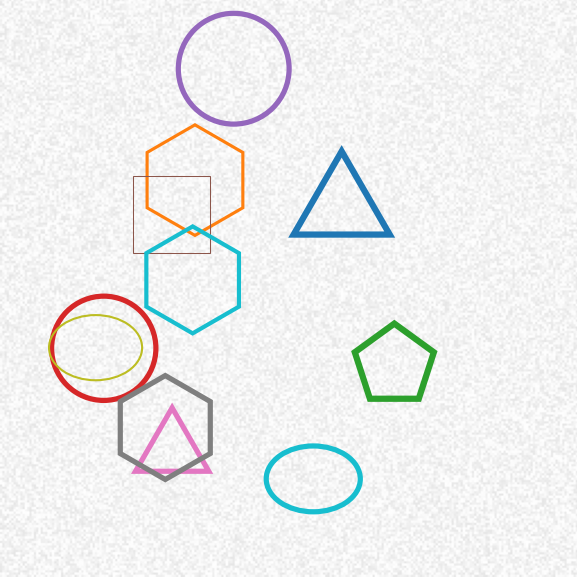[{"shape": "triangle", "thickness": 3, "radius": 0.48, "center": [0.592, 0.641]}, {"shape": "hexagon", "thickness": 1.5, "radius": 0.48, "center": [0.338, 0.687]}, {"shape": "pentagon", "thickness": 3, "radius": 0.36, "center": [0.683, 0.367]}, {"shape": "circle", "thickness": 2.5, "radius": 0.45, "center": [0.18, 0.396]}, {"shape": "circle", "thickness": 2.5, "radius": 0.48, "center": [0.405, 0.88]}, {"shape": "square", "thickness": 0.5, "radius": 0.33, "center": [0.297, 0.627]}, {"shape": "triangle", "thickness": 2.5, "radius": 0.37, "center": [0.298, 0.22]}, {"shape": "hexagon", "thickness": 2.5, "radius": 0.45, "center": [0.286, 0.259]}, {"shape": "oval", "thickness": 1, "radius": 0.4, "center": [0.166, 0.397]}, {"shape": "oval", "thickness": 2.5, "radius": 0.41, "center": [0.542, 0.17]}, {"shape": "hexagon", "thickness": 2, "radius": 0.46, "center": [0.334, 0.514]}]